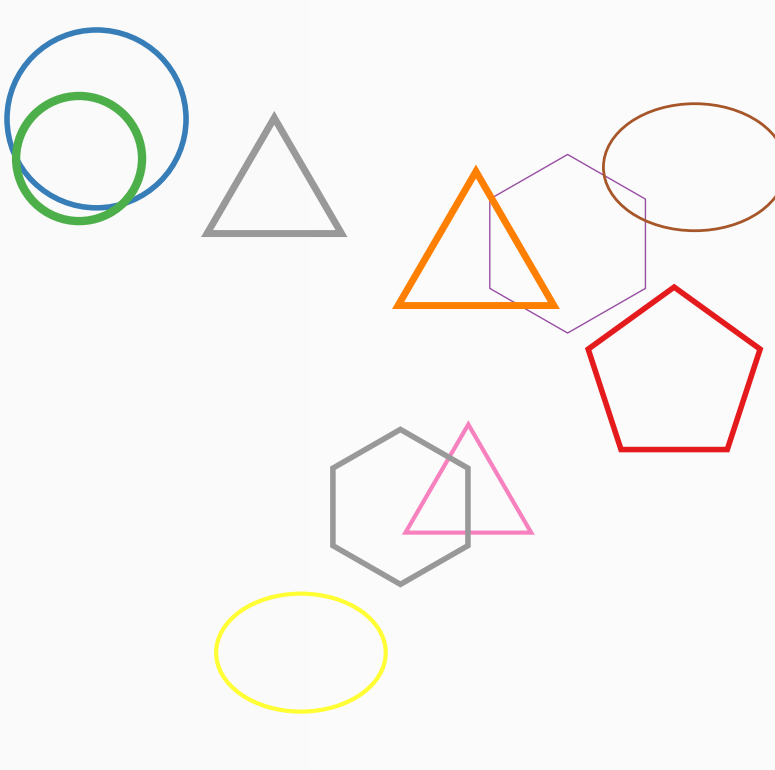[{"shape": "pentagon", "thickness": 2, "radius": 0.58, "center": [0.87, 0.511]}, {"shape": "circle", "thickness": 2, "radius": 0.58, "center": [0.125, 0.846]}, {"shape": "circle", "thickness": 3, "radius": 0.41, "center": [0.102, 0.794]}, {"shape": "hexagon", "thickness": 0.5, "radius": 0.58, "center": [0.732, 0.683]}, {"shape": "triangle", "thickness": 2.5, "radius": 0.58, "center": [0.614, 0.661]}, {"shape": "oval", "thickness": 1.5, "radius": 0.55, "center": [0.388, 0.152]}, {"shape": "oval", "thickness": 1, "radius": 0.59, "center": [0.896, 0.783]}, {"shape": "triangle", "thickness": 1.5, "radius": 0.47, "center": [0.604, 0.355]}, {"shape": "triangle", "thickness": 2.5, "radius": 0.5, "center": [0.354, 0.747]}, {"shape": "hexagon", "thickness": 2, "radius": 0.5, "center": [0.517, 0.342]}]